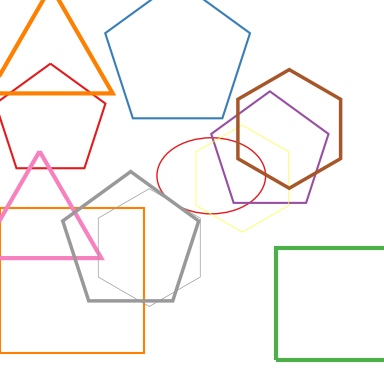[{"shape": "pentagon", "thickness": 1.5, "radius": 0.75, "center": [0.131, 0.685]}, {"shape": "oval", "thickness": 1, "radius": 0.71, "center": [0.549, 0.543]}, {"shape": "pentagon", "thickness": 1.5, "radius": 0.99, "center": [0.461, 0.853]}, {"shape": "square", "thickness": 3, "radius": 0.73, "center": [0.864, 0.211]}, {"shape": "pentagon", "thickness": 1.5, "radius": 0.8, "center": [0.701, 0.603]}, {"shape": "triangle", "thickness": 3, "radius": 0.93, "center": [0.132, 0.85]}, {"shape": "square", "thickness": 1.5, "radius": 0.94, "center": [0.187, 0.271]}, {"shape": "hexagon", "thickness": 0.5, "radius": 0.7, "center": [0.629, 0.536]}, {"shape": "hexagon", "thickness": 2.5, "radius": 0.77, "center": [0.751, 0.665]}, {"shape": "triangle", "thickness": 3, "radius": 0.93, "center": [0.103, 0.422]}, {"shape": "pentagon", "thickness": 2.5, "radius": 0.93, "center": [0.34, 0.369]}, {"shape": "hexagon", "thickness": 0.5, "radius": 0.76, "center": [0.388, 0.357]}]